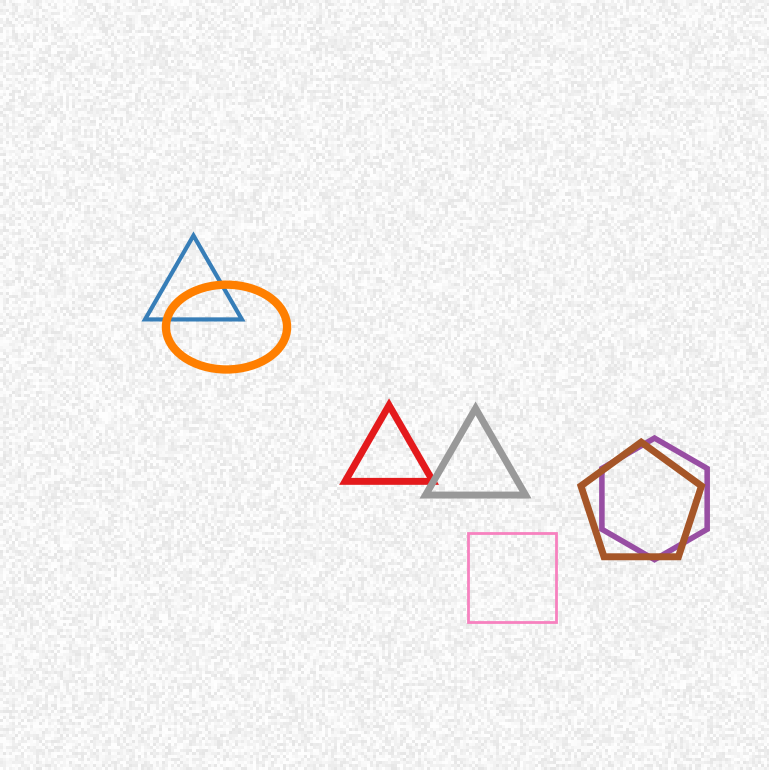[{"shape": "triangle", "thickness": 2.5, "radius": 0.33, "center": [0.505, 0.408]}, {"shape": "triangle", "thickness": 1.5, "radius": 0.36, "center": [0.251, 0.621]}, {"shape": "hexagon", "thickness": 2, "radius": 0.39, "center": [0.85, 0.352]}, {"shape": "oval", "thickness": 3, "radius": 0.39, "center": [0.294, 0.575]}, {"shape": "pentagon", "thickness": 2.5, "radius": 0.41, "center": [0.833, 0.343]}, {"shape": "square", "thickness": 1, "radius": 0.29, "center": [0.665, 0.25]}, {"shape": "triangle", "thickness": 2.5, "radius": 0.37, "center": [0.618, 0.395]}]